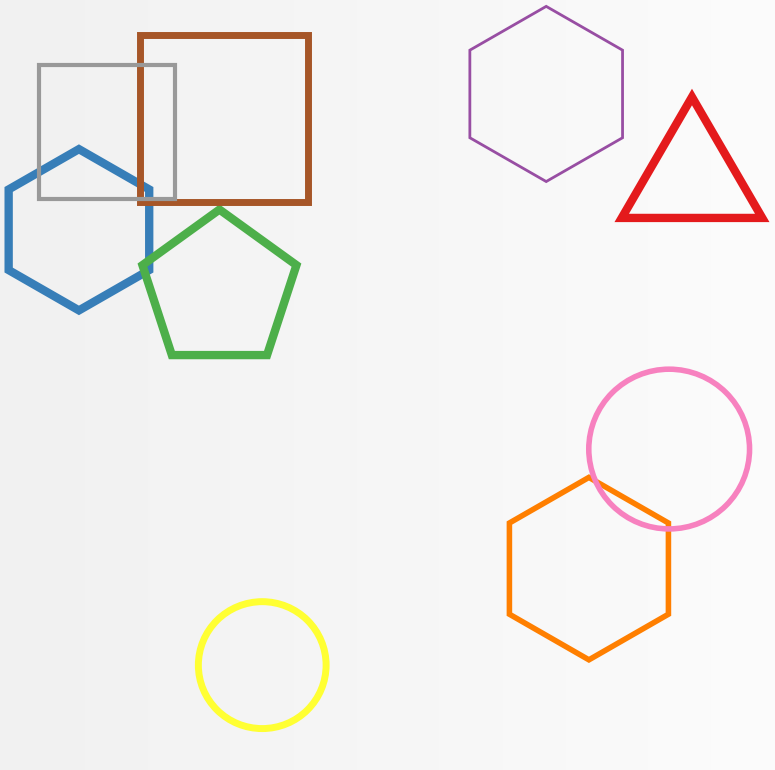[{"shape": "triangle", "thickness": 3, "radius": 0.52, "center": [0.893, 0.769]}, {"shape": "hexagon", "thickness": 3, "radius": 0.52, "center": [0.102, 0.702]}, {"shape": "pentagon", "thickness": 3, "radius": 0.52, "center": [0.283, 0.623]}, {"shape": "hexagon", "thickness": 1, "radius": 0.57, "center": [0.705, 0.878]}, {"shape": "hexagon", "thickness": 2, "radius": 0.59, "center": [0.76, 0.262]}, {"shape": "circle", "thickness": 2.5, "radius": 0.41, "center": [0.338, 0.136]}, {"shape": "square", "thickness": 2.5, "radius": 0.54, "center": [0.289, 0.846]}, {"shape": "circle", "thickness": 2, "radius": 0.52, "center": [0.863, 0.417]}, {"shape": "square", "thickness": 1.5, "radius": 0.44, "center": [0.138, 0.829]}]